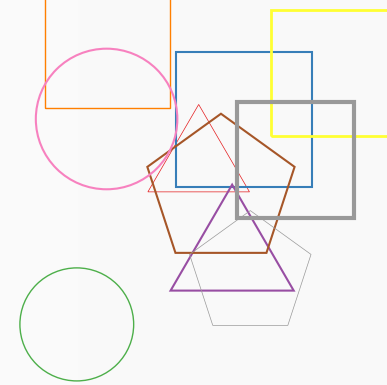[{"shape": "triangle", "thickness": 0.5, "radius": 0.76, "center": [0.513, 0.577]}, {"shape": "square", "thickness": 1.5, "radius": 0.88, "center": [0.63, 0.69]}, {"shape": "circle", "thickness": 1, "radius": 0.73, "center": [0.198, 0.157]}, {"shape": "triangle", "thickness": 1.5, "radius": 0.92, "center": [0.599, 0.337]}, {"shape": "square", "thickness": 1, "radius": 0.81, "center": [0.277, 0.88]}, {"shape": "square", "thickness": 2, "radius": 0.82, "center": [0.862, 0.812]}, {"shape": "pentagon", "thickness": 1.5, "radius": 1.0, "center": [0.57, 0.505]}, {"shape": "circle", "thickness": 1.5, "radius": 0.91, "center": [0.275, 0.691]}, {"shape": "square", "thickness": 3, "radius": 0.75, "center": [0.762, 0.585]}, {"shape": "pentagon", "thickness": 0.5, "radius": 0.82, "center": [0.646, 0.288]}]